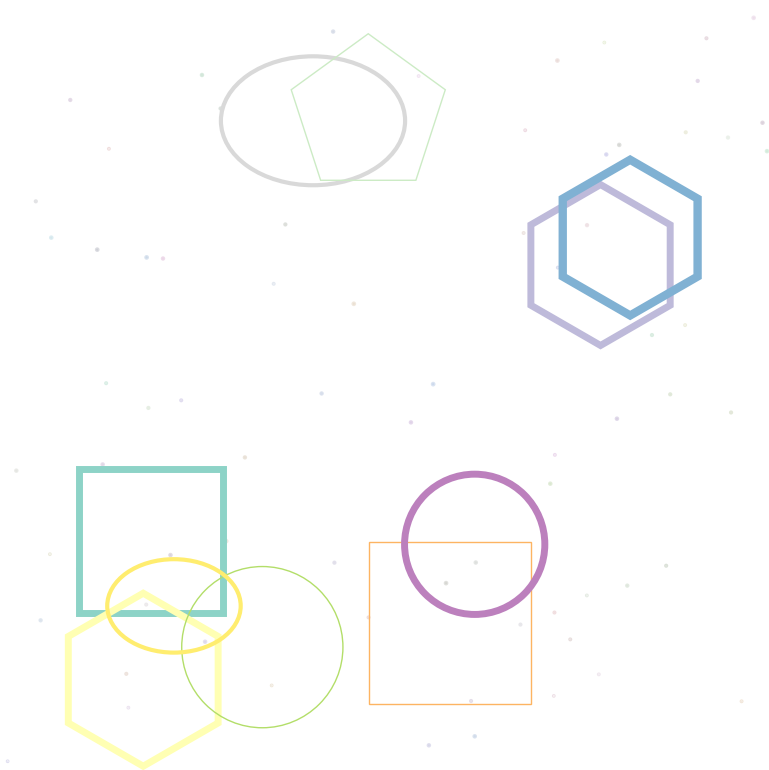[{"shape": "square", "thickness": 2.5, "radius": 0.47, "center": [0.196, 0.297]}, {"shape": "hexagon", "thickness": 2.5, "radius": 0.56, "center": [0.186, 0.117]}, {"shape": "hexagon", "thickness": 2.5, "radius": 0.52, "center": [0.78, 0.656]}, {"shape": "hexagon", "thickness": 3, "radius": 0.51, "center": [0.818, 0.691]}, {"shape": "square", "thickness": 0.5, "radius": 0.53, "center": [0.584, 0.191]}, {"shape": "circle", "thickness": 0.5, "radius": 0.52, "center": [0.341, 0.16]}, {"shape": "oval", "thickness": 1.5, "radius": 0.6, "center": [0.406, 0.843]}, {"shape": "circle", "thickness": 2.5, "radius": 0.46, "center": [0.616, 0.293]}, {"shape": "pentagon", "thickness": 0.5, "radius": 0.53, "center": [0.478, 0.851]}, {"shape": "oval", "thickness": 1.5, "radius": 0.43, "center": [0.226, 0.213]}]